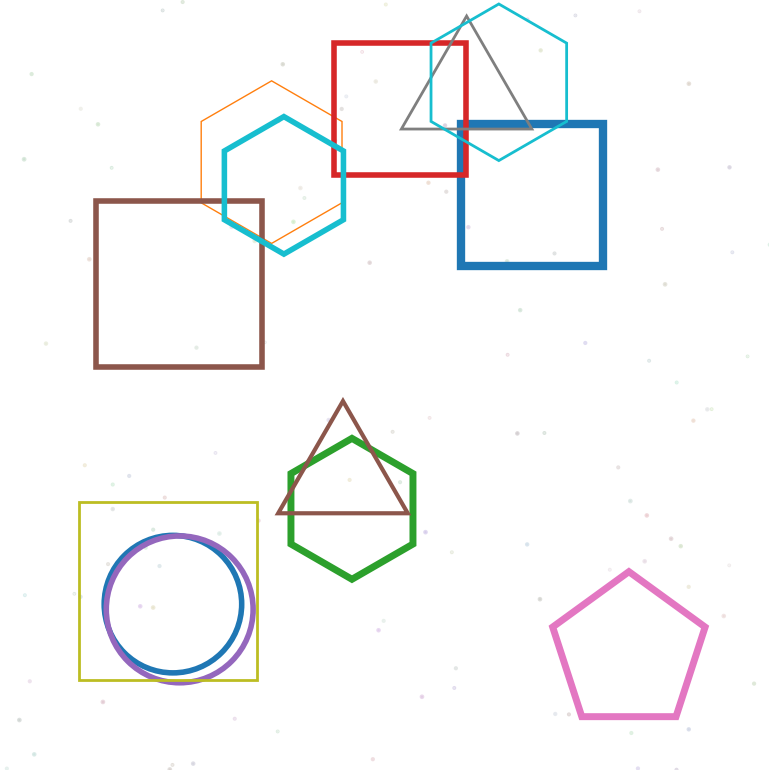[{"shape": "square", "thickness": 3, "radius": 0.46, "center": [0.691, 0.746]}, {"shape": "circle", "thickness": 2, "radius": 0.45, "center": [0.225, 0.215]}, {"shape": "hexagon", "thickness": 0.5, "radius": 0.53, "center": [0.353, 0.789]}, {"shape": "hexagon", "thickness": 2.5, "radius": 0.46, "center": [0.457, 0.339]}, {"shape": "square", "thickness": 2, "radius": 0.43, "center": [0.519, 0.858]}, {"shape": "circle", "thickness": 2, "radius": 0.48, "center": [0.233, 0.209]}, {"shape": "square", "thickness": 2, "radius": 0.54, "center": [0.233, 0.631]}, {"shape": "triangle", "thickness": 1.5, "radius": 0.49, "center": [0.445, 0.382]}, {"shape": "pentagon", "thickness": 2.5, "radius": 0.52, "center": [0.817, 0.153]}, {"shape": "triangle", "thickness": 1, "radius": 0.49, "center": [0.606, 0.881]}, {"shape": "square", "thickness": 1, "radius": 0.58, "center": [0.219, 0.233]}, {"shape": "hexagon", "thickness": 2, "radius": 0.45, "center": [0.369, 0.759]}, {"shape": "hexagon", "thickness": 1, "radius": 0.51, "center": [0.648, 0.893]}]